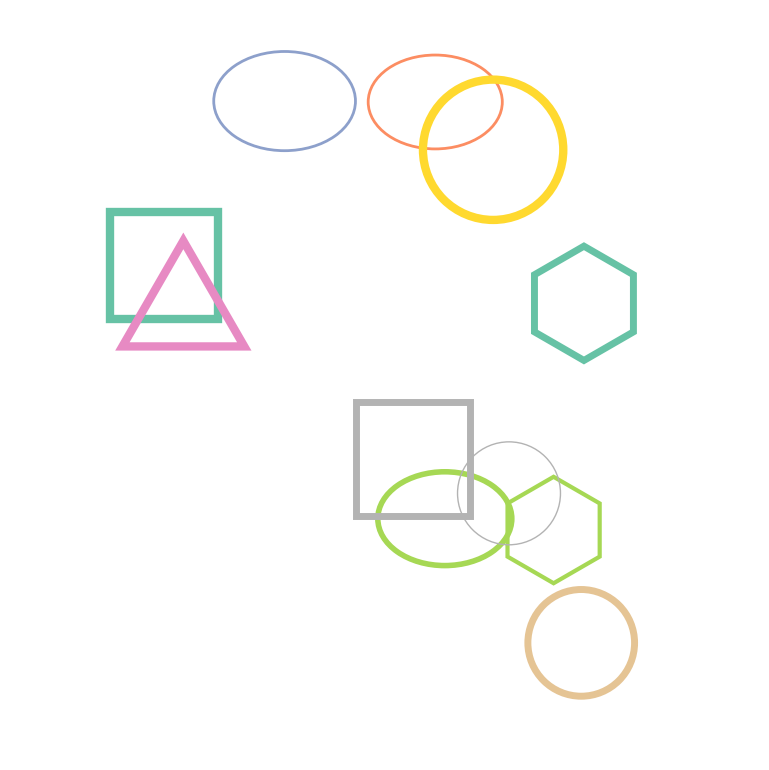[{"shape": "hexagon", "thickness": 2.5, "radius": 0.37, "center": [0.758, 0.606]}, {"shape": "square", "thickness": 3, "radius": 0.35, "center": [0.213, 0.655]}, {"shape": "oval", "thickness": 1, "radius": 0.44, "center": [0.565, 0.868]}, {"shape": "oval", "thickness": 1, "radius": 0.46, "center": [0.37, 0.869]}, {"shape": "triangle", "thickness": 3, "radius": 0.46, "center": [0.238, 0.596]}, {"shape": "oval", "thickness": 2, "radius": 0.44, "center": [0.578, 0.326]}, {"shape": "hexagon", "thickness": 1.5, "radius": 0.35, "center": [0.719, 0.312]}, {"shape": "circle", "thickness": 3, "radius": 0.46, "center": [0.64, 0.805]}, {"shape": "circle", "thickness": 2.5, "radius": 0.35, "center": [0.755, 0.165]}, {"shape": "square", "thickness": 2.5, "radius": 0.37, "center": [0.536, 0.404]}, {"shape": "circle", "thickness": 0.5, "radius": 0.33, "center": [0.661, 0.359]}]